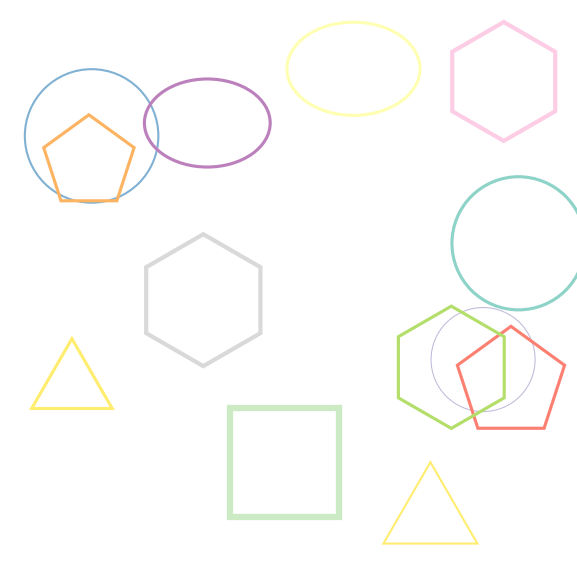[{"shape": "circle", "thickness": 1.5, "radius": 0.58, "center": [0.898, 0.578]}, {"shape": "oval", "thickness": 1.5, "radius": 0.58, "center": [0.612, 0.88]}, {"shape": "circle", "thickness": 0.5, "radius": 0.45, "center": [0.837, 0.377]}, {"shape": "pentagon", "thickness": 1.5, "radius": 0.49, "center": [0.885, 0.336]}, {"shape": "circle", "thickness": 1, "radius": 0.58, "center": [0.159, 0.764]}, {"shape": "pentagon", "thickness": 1.5, "radius": 0.41, "center": [0.154, 0.718]}, {"shape": "hexagon", "thickness": 1.5, "radius": 0.53, "center": [0.781, 0.363]}, {"shape": "hexagon", "thickness": 2, "radius": 0.51, "center": [0.872, 0.858]}, {"shape": "hexagon", "thickness": 2, "radius": 0.57, "center": [0.352, 0.479]}, {"shape": "oval", "thickness": 1.5, "radius": 0.54, "center": [0.359, 0.786]}, {"shape": "square", "thickness": 3, "radius": 0.47, "center": [0.492, 0.199]}, {"shape": "triangle", "thickness": 1, "radius": 0.47, "center": [0.745, 0.105]}, {"shape": "triangle", "thickness": 1.5, "radius": 0.4, "center": [0.125, 0.332]}]